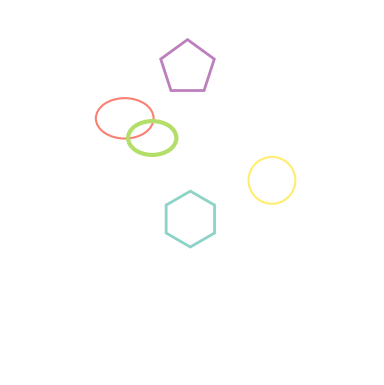[{"shape": "hexagon", "thickness": 2, "radius": 0.36, "center": [0.494, 0.431]}, {"shape": "oval", "thickness": 1.5, "radius": 0.37, "center": [0.324, 0.693]}, {"shape": "oval", "thickness": 3, "radius": 0.31, "center": [0.395, 0.642]}, {"shape": "pentagon", "thickness": 2, "radius": 0.37, "center": [0.487, 0.824]}, {"shape": "circle", "thickness": 1.5, "radius": 0.3, "center": [0.706, 0.532]}]